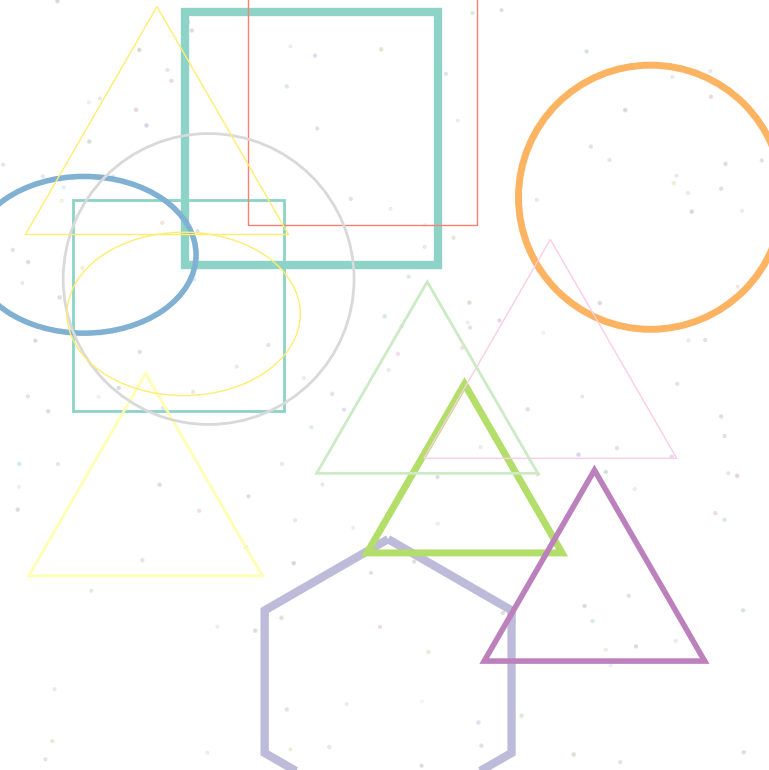[{"shape": "square", "thickness": 3, "radius": 0.82, "center": [0.404, 0.82]}, {"shape": "square", "thickness": 1, "radius": 0.69, "center": [0.232, 0.603]}, {"shape": "triangle", "thickness": 1, "radius": 0.88, "center": [0.189, 0.34]}, {"shape": "hexagon", "thickness": 3, "radius": 0.93, "center": [0.504, 0.115]}, {"shape": "square", "thickness": 0.5, "radius": 0.74, "center": [0.471, 0.856]}, {"shape": "oval", "thickness": 2, "radius": 0.73, "center": [0.109, 0.669]}, {"shape": "circle", "thickness": 2.5, "radius": 0.86, "center": [0.845, 0.744]}, {"shape": "triangle", "thickness": 2.5, "radius": 0.73, "center": [0.603, 0.355]}, {"shape": "triangle", "thickness": 0.5, "radius": 0.95, "center": [0.715, 0.5]}, {"shape": "circle", "thickness": 1, "radius": 0.94, "center": [0.271, 0.638]}, {"shape": "triangle", "thickness": 2, "radius": 0.83, "center": [0.772, 0.224]}, {"shape": "triangle", "thickness": 1, "radius": 0.83, "center": [0.555, 0.468]}, {"shape": "oval", "thickness": 0.5, "radius": 0.76, "center": [0.239, 0.592]}, {"shape": "triangle", "thickness": 0.5, "radius": 0.99, "center": [0.204, 0.794]}]